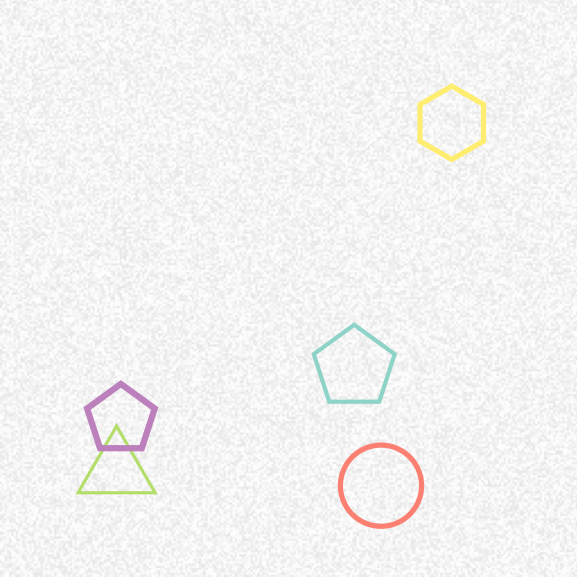[{"shape": "pentagon", "thickness": 2, "radius": 0.37, "center": [0.613, 0.363]}, {"shape": "circle", "thickness": 2.5, "radius": 0.35, "center": [0.66, 0.158]}, {"shape": "triangle", "thickness": 1.5, "radius": 0.38, "center": [0.202, 0.184]}, {"shape": "pentagon", "thickness": 3, "radius": 0.31, "center": [0.209, 0.273]}, {"shape": "hexagon", "thickness": 2.5, "radius": 0.32, "center": [0.782, 0.786]}]